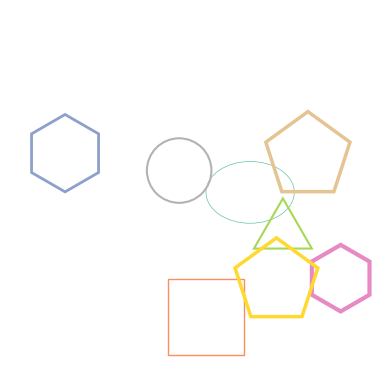[{"shape": "oval", "thickness": 0.5, "radius": 0.57, "center": [0.65, 0.5]}, {"shape": "square", "thickness": 1, "radius": 0.49, "center": [0.536, 0.176]}, {"shape": "hexagon", "thickness": 2, "radius": 0.5, "center": [0.169, 0.602]}, {"shape": "hexagon", "thickness": 3, "radius": 0.43, "center": [0.885, 0.278]}, {"shape": "triangle", "thickness": 1.5, "radius": 0.43, "center": [0.735, 0.398]}, {"shape": "pentagon", "thickness": 2.5, "radius": 0.57, "center": [0.718, 0.269]}, {"shape": "pentagon", "thickness": 2.5, "radius": 0.57, "center": [0.8, 0.595]}, {"shape": "circle", "thickness": 1.5, "radius": 0.42, "center": [0.465, 0.557]}]